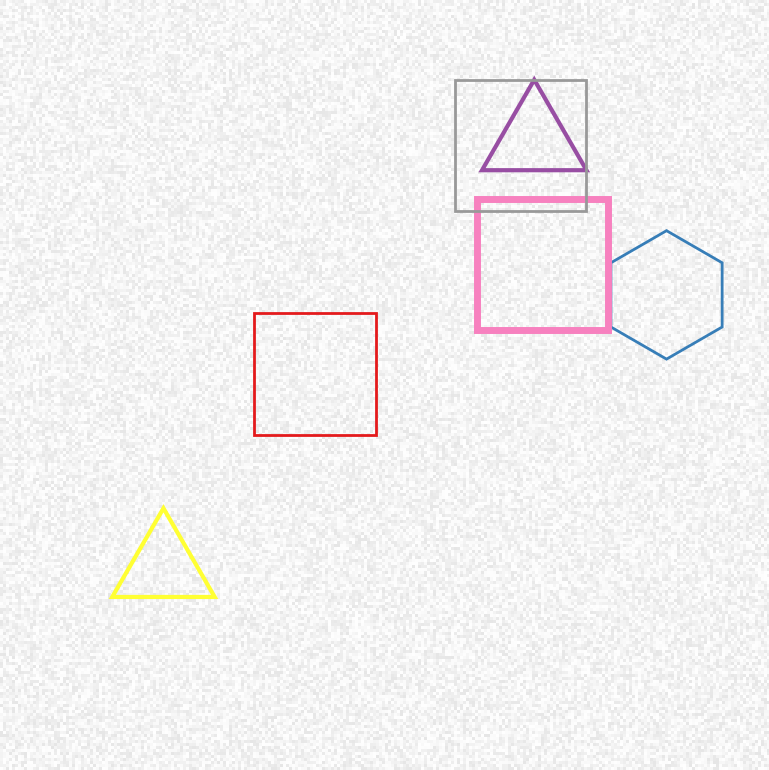[{"shape": "square", "thickness": 1, "radius": 0.4, "center": [0.409, 0.514]}, {"shape": "hexagon", "thickness": 1, "radius": 0.42, "center": [0.866, 0.617]}, {"shape": "triangle", "thickness": 1.5, "radius": 0.39, "center": [0.694, 0.818]}, {"shape": "triangle", "thickness": 1.5, "radius": 0.38, "center": [0.212, 0.263]}, {"shape": "square", "thickness": 2.5, "radius": 0.42, "center": [0.704, 0.657]}, {"shape": "square", "thickness": 1, "radius": 0.43, "center": [0.676, 0.811]}]